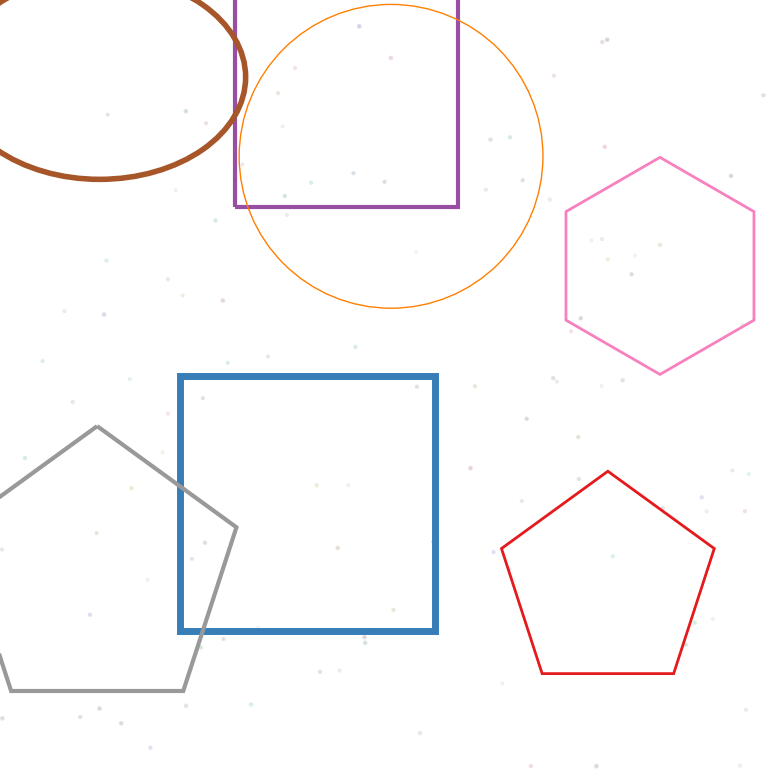[{"shape": "pentagon", "thickness": 1, "radius": 0.73, "center": [0.789, 0.243]}, {"shape": "square", "thickness": 2.5, "radius": 0.83, "center": [0.4, 0.346]}, {"shape": "square", "thickness": 1.5, "radius": 0.72, "center": [0.45, 0.875]}, {"shape": "circle", "thickness": 0.5, "radius": 0.99, "center": [0.508, 0.797]}, {"shape": "oval", "thickness": 2, "radius": 0.95, "center": [0.129, 0.9]}, {"shape": "hexagon", "thickness": 1, "radius": 0.7, "center": [0.857, 0.655]}, {"shape": "pentagon", "thickness": 1.5, "radius": 0.95, "center": [0.126, 0.256]}]